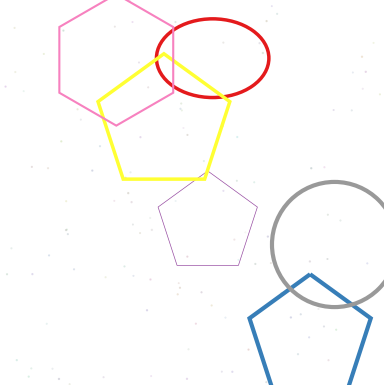[{"shape": "oval", "thickness": 2.5, "radius": 0.73, "center": [0.552, 0.849]}, {"shape": "pentagon", "thickness": 3, "radius": 0.83, "center": [0.806, 0.122]}, {"shape": "pentagon", "thickness": 0.5, "radius": 0.68, "center": [0.54, 0.42]}, {"shape": "pentagon", "thickness": 2.5, "radius": 0.9, "center": [0.426, 0.68]}, {"shape": "hexagon", "thickness": 1.5, "radius": 0.85, "center": [0.302, 0.844]}, {"shape": "circle", "thickness": 3, "radius": 0.81, "center": [0.869, 0.365]}]